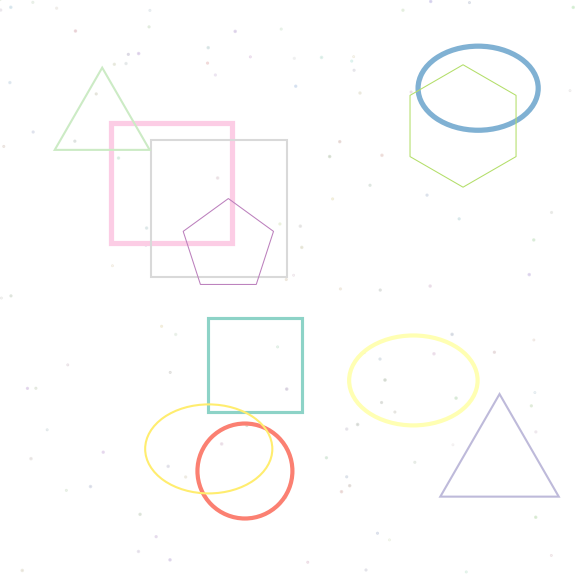[{"shape": "square", "thickness": 1.5, "radius": 0.41, "center": [0.441, 0.367]}, {"shape": "oval", "thickness": 2, "radius": 0.56, "center": [0.716, 0.34]}, {"shape": "triangle", "thickness": 1, "radius": 0.59, "center": [0.865, 0.198]}, {"shape": "circle", "thickness": 2, "radius": 0.41, "center": [0.424, 0.184]}, {"shape": "oval", "thickness": 2.5, "radius": 0.52, "center": [0.828, 0.846]}, {"shape": "hexagon", "thickness": 0.5, "radius": 0.53, "center": [0.802, 0.781]}, {"shape": "square", "thickness": 2.5, "radius": 0.52, "center": [0.297, 0.683]}, {"shape": "square", "thickness": 1, "radius": 0.59, "center": [0.379, 0.638]}, {"shape": "pentagon", "thickness": 0.5, "radius": 0.41, "center": [0.395, 0.573]}, {"shape": "triangle", "thickness": 1, "radius": 0.47, "center": [0.177, 0.787]}, {"shape": "oval", "thickness": 1, "radius": 0.55, "center": [0.361, 0.222]}]